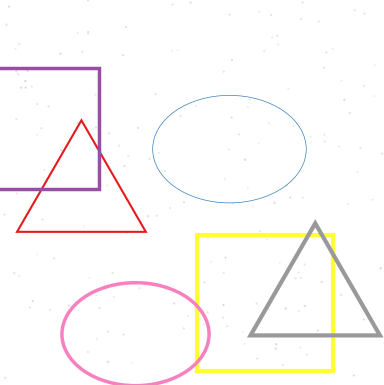[{"shape": "triangle", "thickness": 1.5, "radius": 0.97, "center": [0.212, 0.494]}, {"shape": "oval", "thickness": 0.5, "radius": 1.0, "center": [0.596, 0.613]}, {"shape": "square", "thickness": 2.5, "radius": 0.79, "center": [0.1, 0.667]}, {"shape": "square", "thickness": 3, "radius": 0.88, "center": [0.689, 0.214]}, {"shape": "oval", "thickness": 2.5, "radius": 0.96, "center": [0.352, 0.132]}, {"shape": "triangle", "thickness": 3, "radius": 0.97, "center": [0.819, 0.226]}]